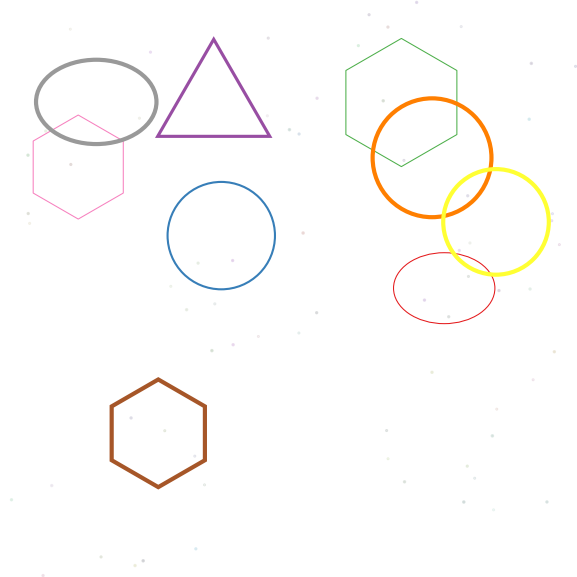[{"shape": "oval", "thickness": 0.5, "radius": 0.44, "center": [0.769, 0.5]}, {"shape": "circle", "thickness": 1, "radius": 0.46, "center": [0.383, 0.591]}, {"shape": "hexagon", "thickness": 0.5, "radius": 0.55, "center": [0.695, 0.822]}, {"shape": "triangle", "thickness": 1.5, "radius": 0.56, "center": [0.37, 0.819]}, {"shape": "circle", "thickness": 2, "radius": 0.51, "center": [0.748, 0.726]}, {"shape": "circle", "thickness": 2, "radius": 0.46, "center": [0.859, 0.615]}, {"shape": "hexagon", "thickness": 2, "radius": 0.47, "center": [0.274, 0.249]}, {"shape": "hexagon", "thickness": 0.5, "radius": 0.45, "center": [0.135, 0.71]}, {"shape": "oval", "thickness": 2, "radius": 0.52, "center": [0.167, 0.823]}]